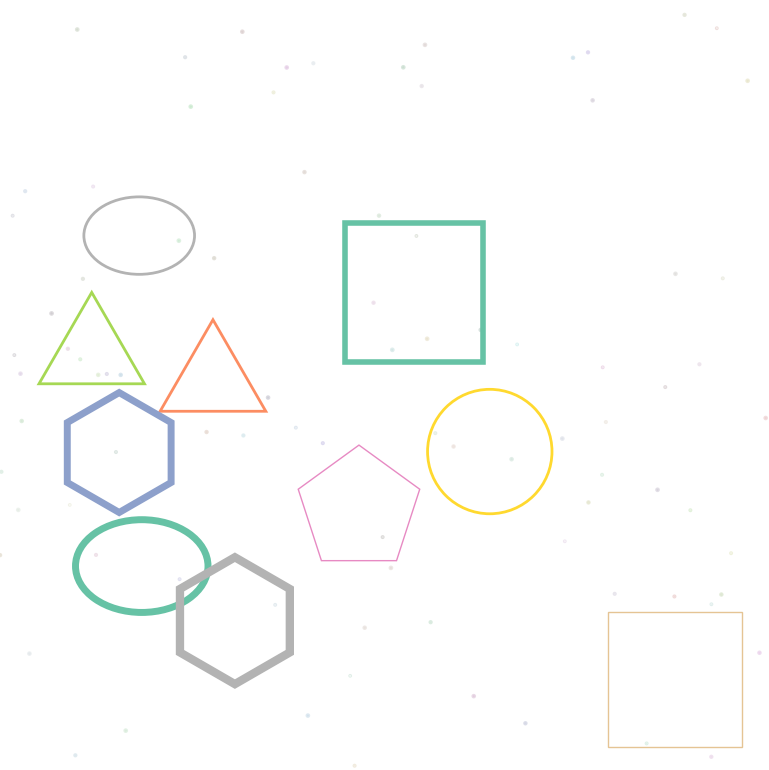[{"shape": "oval", "thickness": 2.5, "radius": 0.43, "center": [0.184, 0.265]}, {"shape": "square", "thickness": 2, "radius": 0.45, "center": [0.538, 0.62]}, {"shape": "triangle", "thickness": 1, "radius": 0.4, "center": [0.277, 0.506]}, {"shape": "hexagon", "thickness": 2.5, "radius": 0.39, "center": [0.155, 0.412]}, {"shape": "pentagon", "thickness": 0.5, "radius": 0.41, "center": [0.466, 0.339]}, {"shape": "triangle", "thickness": 1, "radius": 0.4, "center": [0.119, 0.541]}, {"shape": "circle", "thickness": 1, "radius": 0.4, "center": [0.636, 0.414]}, {"shape": "square", "thickness": 0.5, "radius": 0.44, "center": [0.876, 0.117]}, {"shape": "oval", "thickness": 1, "radius": 0.36, "center": [0.181, 0.694]}, {"shape": "hexagon", "thickness": 3, "radius": 0.41, "center": [0.305, 0.194]}]